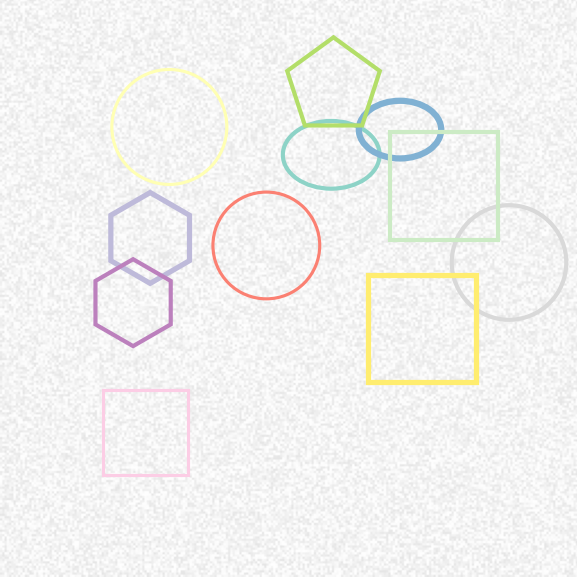[{"shape": "oval", "thickness": 2, "radius": 0.42, "center": [0.574, 0.731]}, {"shape": "circle", "thickness": 1.5, "radius": 0.5, "center": [0.293, 0.779]}, {"shape": "hexagon", "thickness": 2.5, "radius": 0.39, "center": [0.26, 0.587]}, {"shape": "circle", "thickness": 1.5, "radius": 0.46, "center": [0.461, 0.574]}, {"shape": "oval", "thickness": 3, "radius": 0.36, "center": [0.693, 0.775]}, {"shape": "pentagon", "thickness": 2, "radius": 0.42, "center": [0.578, 0.85]}, {"shape": "square", "thickness": 1.5, "radius": 0.37, "center": [0.252, 0.251]}, {"shape": "circle", "thickness": 2, "radius": 0.5, "center": [0.881, 0.545]}, {"shape": "hexagon", "thickness": 2, "radius": 0.38, "center": [0.23, 0.475]}, {"shape": "square", "thickness": 2, "radius": 0.47, "center": [0.769, 0.677]}, {"shape": "square", "thickness": 2.5, "radius": 0.47, "center": [0.73, 0.43]}]